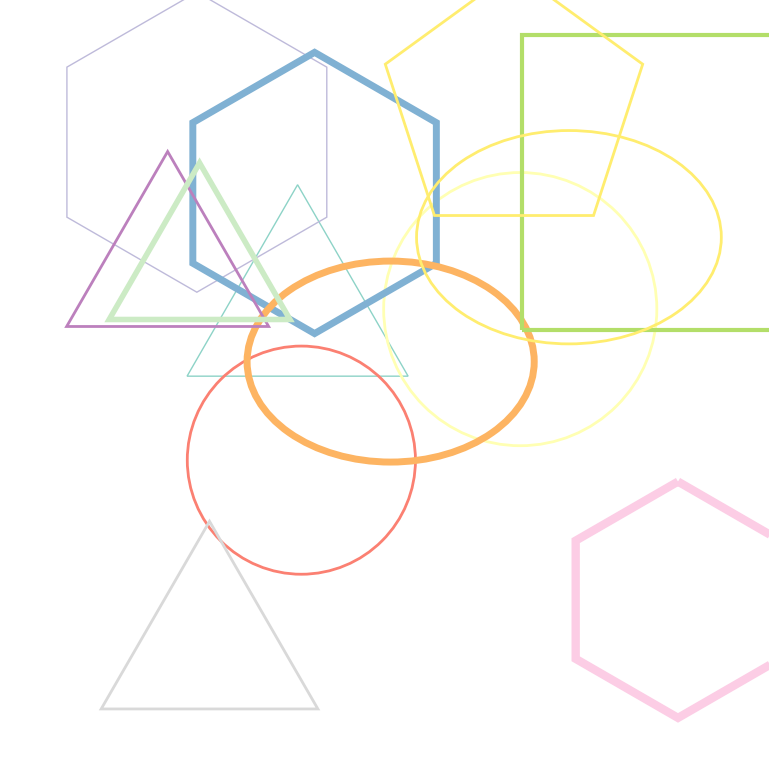[{"shape": "triangle", "thickness": 0.5, "radius": 0.83, "center": [0.386, 0.594]}, {"shape": "circle", "thickness": 1, "radius": 0.89, "center": [0.676, 0.599]}, {"shape": "hexagon", "thickness": 0.5, "radius": 0.97, "center": [0.256, 0.815]}, {"shape": "circle", "thickness": 1, "radius": 0.74, "center": [0.391, 0.402]}, {"shape": "hexagon", "thickness": 2.5, "radius": 0.91, "center": [0.409, 0.749]}, {"shape": "oval", "thickness": 2.5, "radius": 0.93, "center": [0.507, 0.53]}, {"shape": "square", "thickness": 1.5, "radius": 0.96, "center": [0.87, 0.763]}, {"shape": "hexagon", "thickness": 3, "radius": 0.77, "center": [0.881, 0.221]}, {"shape": "triangle", "thickness": 1, "radius": 0.81, "center": [0.272, 0.161]}, {"shape": "triangle", "thickness": 1, "radius": 0.76, "center": [0.218, 0.652]}, {"shape": "triangle", "thickness": 2, "radius": 0.68, "center": [0.259, 0.653]}, {"shape": "oval", "thickness": 1, "radius": 0.99, "center": [0.739, 0.692]}, {"shape": "pentagon", "thickness": 1, "radius": 0.88, "center": [0.668, 0.862]}]